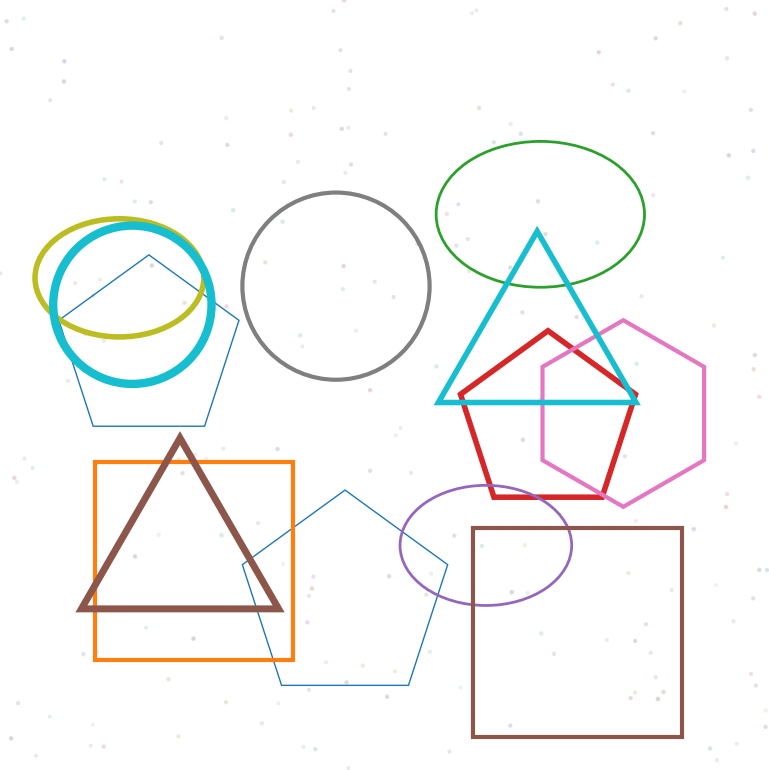[{"shape": "pentagon", "thickness": 0.5, "radius": 0.7, "center": [0.448, 0.223]}, {"shape": "pentagon", "thickness": 0.5, "radius": 0.62, "center": [0.193, 0.546]}, {"shape": "square", "thickness": 1.5, "radius": 0.64, "center": [0.252, 0.271]}, {"shape": "oval", "thickness": 1, "radius": 0.68, "center": [0.702, 0.722]}, {"shape": "pentagon", "thickness": 2, "radius": 0.6, "center": [0.712, 0.451]}, {"shape": "oval", "thickness": 1, "radius": 0.56, "center": [0.631, 0.292]}, {"shape": "square", "thickness": 1.5, "radius": 0.68, "center": [0.75, 0.178]}, {"shape": "triangle", "thickness": 2.5, "radius": 0.74, "center": [0.234, 0.283]}, {"shape": "hexagon", "thickness": 1.5, "radius": 0.61, "center": [0.81, 0.463]}, {"shape": "circle", "thickness": 1.5, "radius": 0.61, "center": [0.436, 0.628]}, {"shape": "oval", "thickness": 2, "radius": 0.55, "center": [0.155, 0.639]}, {"shape": "circle", "thickness": 3, "radius": 0.51, "center": [0.172, 0.604]}, {"shape": "triangle", "thickness": 2, "radius": 0.74, "center": [0.698, 0.551]}]